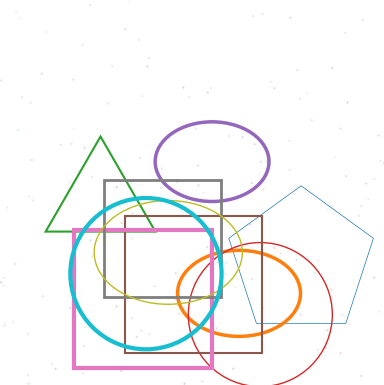[{"shape": "pentagon", "thickness": 0.5, "radius": 0.99, "center": [0.782, 0.32]}, {"shape": "oval", "thickness": 2.5, "radius": 0.8, "center": [0.621, 0.238]}, {"shape": "triangle", "thickness": 1.5, "radius": 0.82, "center": [0.261, 0.481]}, {"shape": "circle", "thickness": 1, "radius": 0.94, "center": [0.676, 0.183]}, {"shape": "oval", "thickness": 2.5, "radius": 0.74, "center": [0.551, 0.58]}, {"shape": "square", "thickness": 1.5, "radius": 0.89, "center": [0.503, 0.261]}, {"shape": "square", "thickness": 3, "radius": 0.9, "center": [0.371, 0.224]}, {"shape": "square", "thickness": 2, "radius": 0.76, "center": [0.422, 0.38]}, {"shape": "oval", "thickness": 1, "radius": 0.96, "center": [0.437, 0.344]}, {"shape": "circle", "thickness": 3, "radius": 0.98, "center": [0.379, 0.289]}]